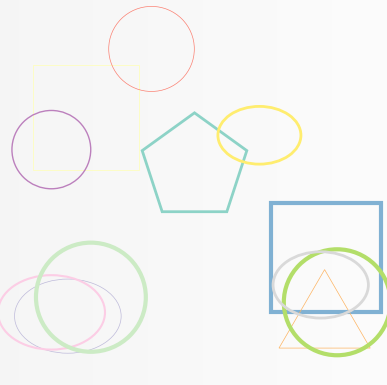[{"shape": "pentagon", "thickness": 2, "radius": 0.71, "center": [0.502, 0.565]}, {"shape": "square", "thickness": 0.5, "radius": 0.68, "center": [0.222, 0.694]}, {"shape": "oval", "thickness": 0.5, "radius": 0.69, "center": [0.175, 0.179]}, {"shape": "circle", "thickness": 0.5, "radius": 0.55, "center": [0.391, 0.873]}, {"shape": "square", "thickness": 3, "radius": 0.71, "center": [0.842, 0.331]}, {"shape": "triangle", "thickness": 0.5, "radius": 0.68, "center": [0.838, 0.164]}, {"shape": "circle", "thickness": 3, "radius": 0.69, "center": [0.87, 0.215]}, {"shape": "oval", "thickness": 1.5, "radius": 0.69, "center": [0.133, 0.189]}, {"shape": "oval", "thickness": 2, "radius": 0.61, "center": [0.828, 0.26]}, {"shape": "circle", "thickness": 1, "radius": 0.51, "center": [0.132, 0.611]}, {"shape": "circle", "thickness": 3, "radius": 0.71, "center": [0.235, 0.228]}, {"shape": "oval", "thickness": 2, "radius": 0.54, "center": [0.669, 0.649]}]